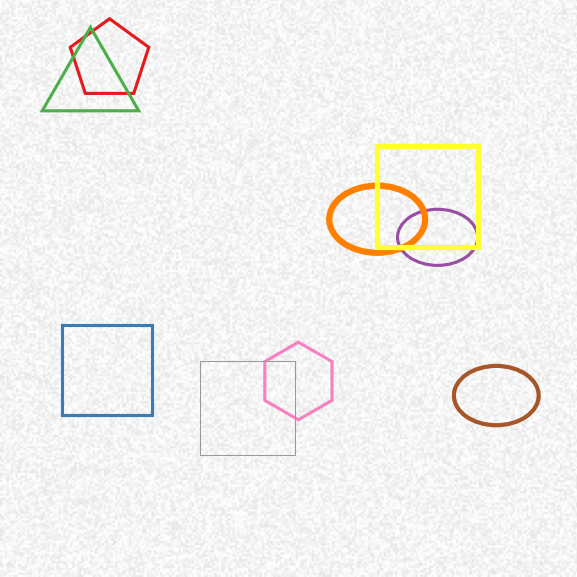[{"shape": "pentagon", "thickness": 1.5, "radius": 0.36, "center": [0.19, 0.895]}, {"shape": "square", "thickness": 1.5, "radius": 0.39, "center": [0.185, 0.359]}, {"shape": "triangle", "thickness": 1.5, "radius": 0.48, "center": [0.157, 0.855]}, {"shape": "oval", "thickness": 1.5, "radius": 0.35, "center": [0.758, 0.588]}, {"shape": "oval", "thickness": 3, "radius": 0.41, "center": [0.653, 0.62]}, {"shape": "square", "thickness": 2.5, "radius": 0.44, "center": [0.741, 0.659]}, {"shape": "oval", "thickness": 2, "radius": 0.37, "center": [0.859, 0.314]}, {"shape": "hexagon", "thickness": 1.5, "radius": 0.34, "center": [0.517, 0.339]}, {"shape": "square", "thickness": 0.5, "radius": 0.41, "center": [0.429, 0.293]}]